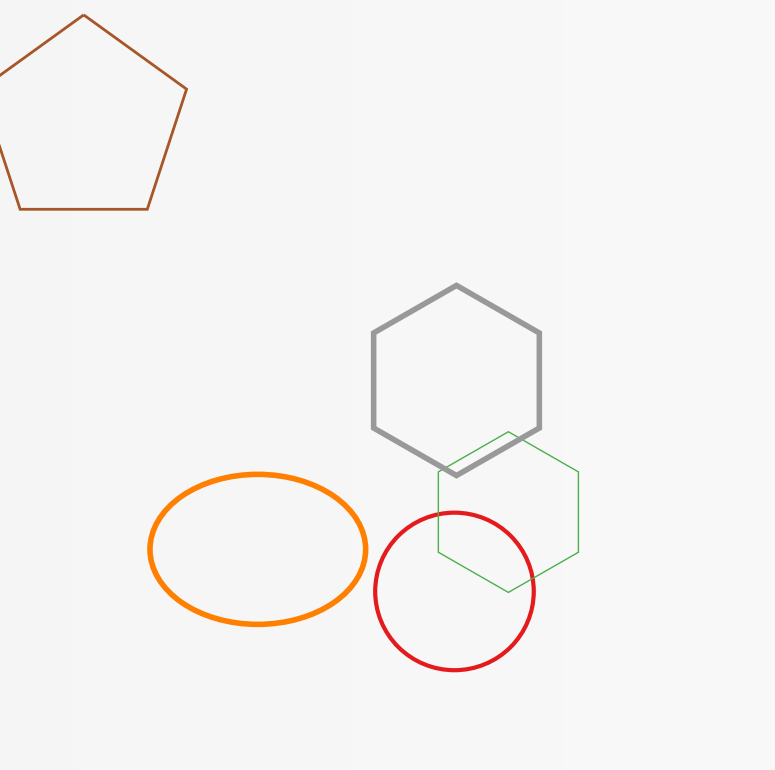[{"shape": "circle", "thickness": 1.5, "radius": 0.51, "center": [0.586, 0.232]}, {"shape": "hexagon", "thickness": 0.5, "radius": 0.52, "center": [0.656, 0.335]}, {"shape": "oval", "thickness": 2, "radius": 0.7, "center": [0.333, 0.287]}, {"shape": "pentagon", "thickness": 1, "radius": 0.7, "center": [0.108, 0.841]}, {"shape": "hexagon", "thickness": 2, "radius": 0.62, "center": [0.589, 0.506]}]